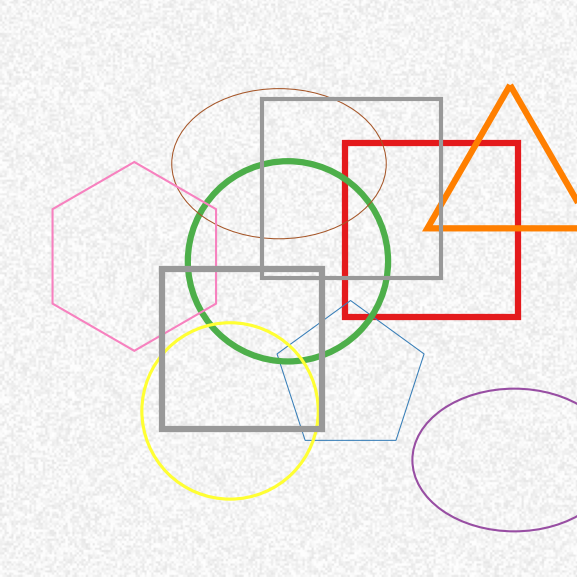[{"shape": "square", "thickness": 3, "radius": 0.75, "center": [0.747, 0.601]}, {"shape": "pentagon", "thickness": 0.5, "radius": 0.67, "center": [0.607, 0.345]}, {"shape": "circle", "thickness": 3, "radius": 0.87, "center": [0.499, 0.547]}, {"shape": "oval", "thickness": 1, "radius": 0.88, "center": [0.891, 0.203]}, {"shape": "triangle", "thickness": 3, "radius": 0.83, "center": [0.883, 0.686]}, {"shape": "circle", "thickness": 1.5, "radius": 0.76, "center": [0.398, 0.288]}, {"shape": "oval", "thickness": 0.5, "radius": 0.93, "center": [0.483, 0.716]}, {"shape": "hexagon", "thickness": 1, "radius": 0.82, "center": [0.233, 0.555]}, {"shape": "square", "thickness": 2, "radius": 0.78, "center": [0.609, 0.673]}, {"shape": "square", "thickness": 3, "radius": 0.69, "center": [0.419, 0.394]}]